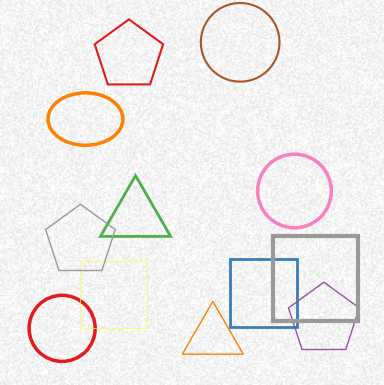[{"shape": "circle", "thickness": 2.5, "radius": 0.43, "center": [0.161, 0.147]}, {"shape": "pentagon", "thickness": 1.5, "radius": 0.47, "center": [0.335, 0.856]}, {"shape": "square", "thickness": 2, "radius": 0.44, "center": [0.685, 0.239]}, {"shape": "triangle", "thickness": 2, "radius": 0.53, "center": [0.352, 0.439]}, {"shape": "pentagon", "thickness": 1, "radius": 0.48, "center": [0.841, 0.17]}, {"shape": "triangle", "thickness": 1, "radius": 0.46, "center": [0.553, 0.126]}, {"shape": "oval", "thickness": 2.5, "radius": 0.49, "center": [0.222, 0.691]}, {"shape": "square", "thickness": 0.5, "radius": 0.43, "center": [0.295, 0.235]}, {"shape": "circle", "thickness": 1.5, "radius": 0.51, "center": [0.624, 0.89]}, {"shape": "circle", "thickness": 2.5, "radius": 0.48, "center": [0.765, 0.504]}, {"shape": "square", "thickness": 3, "radius": 0.55, "center": [0.82, 0.278]}, {"shape": "pentagon", "thickness": 1, "radius": 0.48, "center": [0.209, 0.374]}]